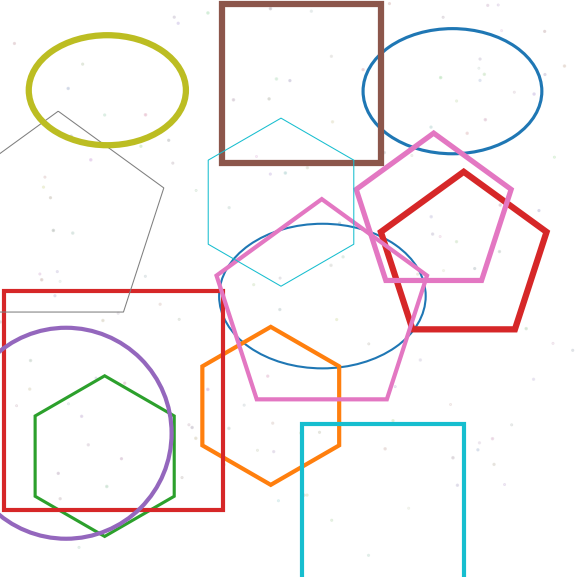[{"shape": "oval", "thickness": 1.5, "radius": 0.77, "center": [0.783, 0.841]}, {"shape": "oval", "thickness": 1, "radius": 0.89, "center": [0.558, 0.486]}, {"shape": "hexagon", "thickness": 2, "radius": 0.68, "center": [0.469, 0.296]}, {"shape": "hexagon", "thickness": 1.5, "radius": 0.7, "center": [0.181, 0.209]}, {"shape": "pentagon", "thickness": 3, "radius": 0.75, "center": [0.803, 0.551]}, {"shape": "square", "thickness": 2, "radius": 0.95, "center": [0.196, 0.306]}, {"shape": "circle", "thickness": 2, "radius": 0.91, "center": [0.114, 0.249]}, {"shape": "square", "thickness": 3, "radius": 0.69, "center": [0.523, 0.854]}, {"shape": "pentagon", "thickness": 2, "radius": 0.96, "center": [0.557, 0.463]}, {"shape": "pentagon", "thickness": 2.5, "radius": 0.71, "center": [0.751, 0.628]}, {"shape": "pentagon", "thickness": 0.5, "radius": 0.96, "center": [0.101, 0.614]}, {"shape": "oval", "thickness": 3, "radius": 0.68, "center": [0.186, 0.843]}, {"shape": "hexagon", "thickness": 0.5, "radius": 0.73, "center": [0.487, 0.649]}, {"shape": "square", "thickness": 2, "radius": 0.7, "center": [0.664, 0.125]}]